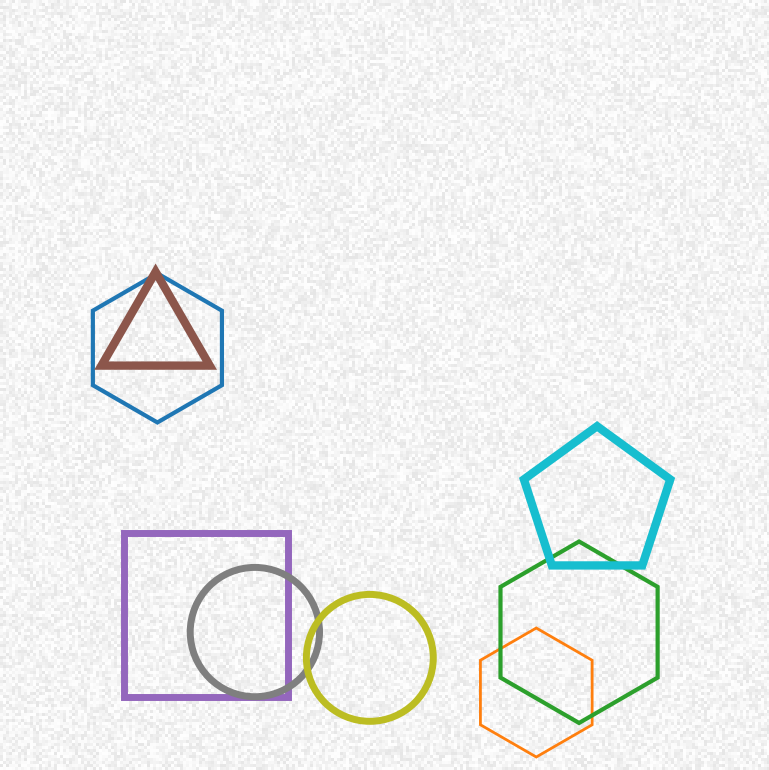[{"shape": "hexagon", "thickness": 1.5, "radius": 0.48, "center": [0.204, 0.548]}, {"shape": "hexagon", "thickness": 1, "radius": 0.42, "center": [0.696, 0.101]}, {"shape": "hexagon", "thickness": 1.5, "radius": 0.59, "center": [0.752, 0.179]}, {"shape": "square", "thickness": 2.5, "radius": 0.53, "center": [0.268, 0.202]}, {"shape": "triangle", "thickness": 3, "radius": 0.41, "center": [0.202, 0.566]}, {"shape": "circle", "thickness": 2.5, "radius": 0.42, "center": [0.331, 0.179]}, {"shape": "circle", "thickness": 2.5, "radius": 0.41, "center": [0.48, 0.146]}, {"shape": "pentagon", "thickness": 3, "radius": 0.5, "center": [0.775, 0.347]}]